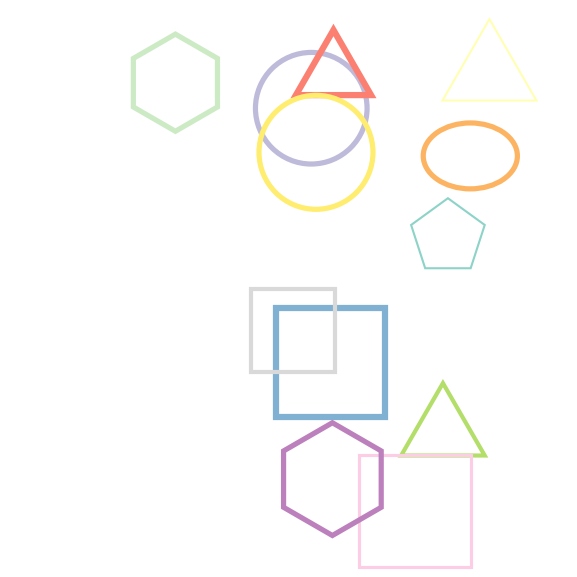[{"shape": "pentagon", "thickness": 1, "radius": 0.34, "center": [0.776, 0.589]}, {"shape": "triangle", "thickness": 1, "radius": 0.47, "center": [0.848, 0.872]}, {"shape": "circle", "thickness": 2.5, "radius": 0.48, "center": [0.539, 0.812]}, {"shape": "triangle", "thickness": 3, "radius": 0.38, "center": [0.577, 0.872]}, {"shape": "square", "thickness": 3, "radius": 0.47, "center": [0.572, 0.371]}, {"shape": "oval", "thickness": 2.5, "radius": 0.41, "center": [0.814, 0.729]}, {"shape": "triangle", "thickness": 2, "radius": 0.42, "center": [0.767, 0.252]}, {"shape": "square", "thickness": 1.5, "radius": 0.48, "center": [0.719, 0.114]}, {"shape": "square", "thickness": 2, "radius": 0.36, "center": [0.507, 0.427]}, {"shape": "hexagon", "thickness": 2.5, "radius": 0.49, "center": [0.576, 0.169]}, {"shape": "hexagon", "thickness": 2.5, "radius": 0.42, "center": [0.304, 0.856]}, {"shape": "circle", "thickness": 2.5, "radius": 0.49, "center": [0.547, 0.735]}]